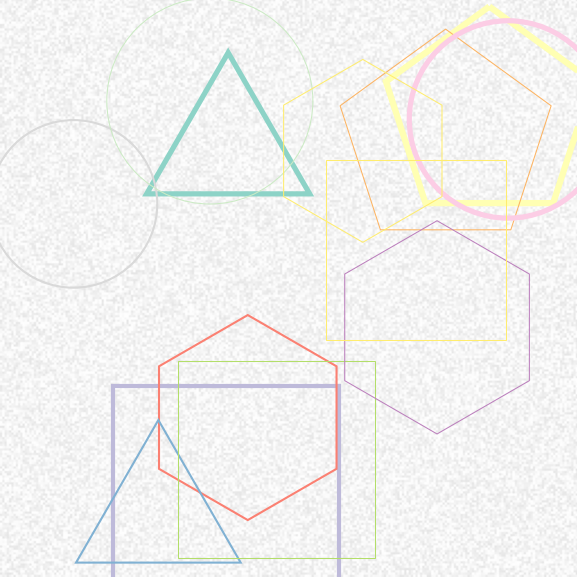[{"shape": "triangle", "thickness": 2.5, "radius": 0.82, "center": [0.395, 0.745]}, {"shape": "pentagon", "thickness": 3, "radius": 0.94, "center": [0.847, 0.8]}, {"shape": "square", "thickness": 2, "radius": 0.97, "center": [0.391, 0.135]}, {"shape": "hexagon", "thickness": 1, "radius": 0.89, "center": [0.429, 0.276]}, {"shape": "triangle", "thickness": 1, "radius": 0.82, "center": [0.274, 0.107]}, {"shape": "pentagon", "thickness": 0.5, "radius": 0.96, "center": [0.772, 0.757]}, {"shape": "square", "thickness": 0.5, "radius": 0.85, "center": [0.479, 0.203]}, {"shape": "circle", "thickness": 2.5, "radius": 0.85, "center": [0.88, 0.792]}, {"shape": "circle", "thickness": 1, "radius": 0.73, "center": [0.127, 0.646]}, {"shape": "hexagon", "thickness": 0.5, "radius": 0.92, "center": [0.757, 0.432]}, {"shape": "circle", "thickness": 0.5, "radius": 0.89, "center": [0.363, 0.824]}, {"shape": "square", "thickness": 0.5, "radius": 0.78, "center": [0.72, 0.567]}, {"shape": "hexagon", "thickness": 0.5, "radius": 0.79, "center": [0.628, 0.738]}]